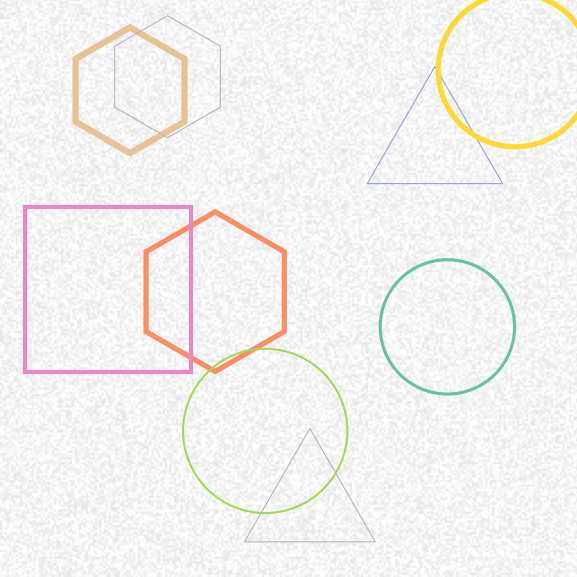[{"shape": "circle", "thickness": 1.5, "radius": 0.58, "center": [0.775, 0.433]}, {"shape": "hexagon", "thickness": 2.5, "radius": 0.69, "center": [0.373, 0.494]}, {"shape": "triangle", "thickness": 0.5, "radius": 0.68, "center": [0.753, 0.749]}, {"shape": "square", "thickness": 2, "radius": 0.72, "center": [0.187, 0.498]}, {"shape": "circle", "thickness": 1, "radius": 0.71, "center": [0.459, 0.253]}, {"shape": "circle", "thickness": 2.5, "radius": 0.67, "center": [0.892, 0.878]}, {"shape": "hexagon", "thickness": 3, "radius": 0.54, "center": [0.225, 0.843]}, {"shape": "triangle", "thickness": 0.5, "radius": 0.65, "center": [0.537, 0.126]}, {"shape": "hexagon", "thickness": 0.5, "radius": 0.53, "center": [0.29, 0.866]}]